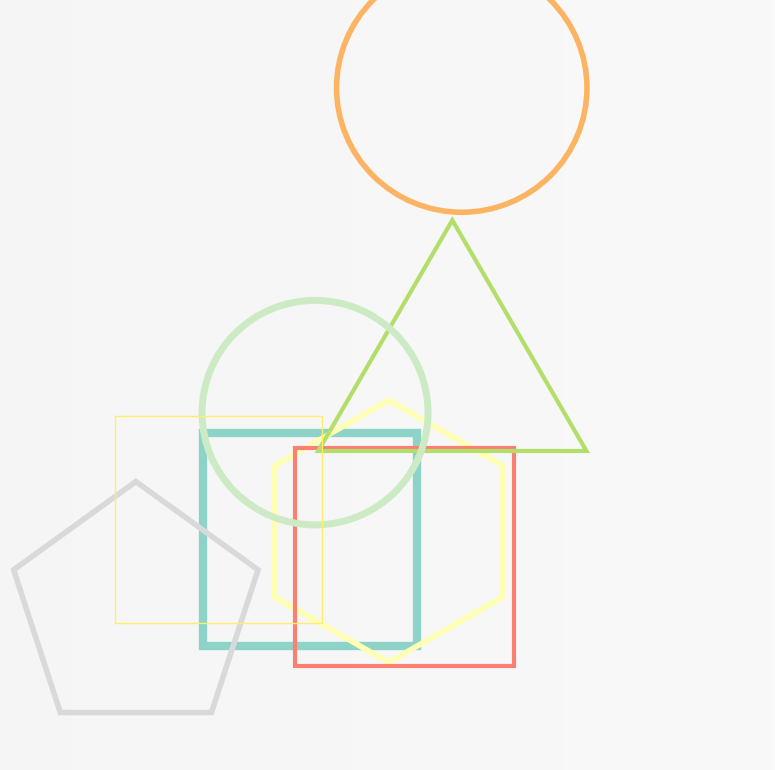[{"shape": "square", "thickness": 3, "radius": 0.69, "center": [0.4, 0.299]}, {"shape": "hexagon", "thickness": 2, "radius": 0.85, "center": [0.501, 0.31]}, {"shape": "square", "thickness": 1.5, "radius": 0.71, "center": [0.522, 0.277]}, {"shape": "circle", "thickness": 2, "radius": 0.81, "center": [0.596, 0.886]}, {"shape": "triangle", "thickness": 1.5, "radius": 1.0, "center": [0.584, 0.514]}, {"shape": "pentagon", "thickness": 2, "radius": 0.83, "center": [0.175, 0.209]}, {"shape": "circle", "thickness": 2.5, "radius": 0.73, "center": [0.407, 0.464]}, {"shape": "square", "thickness": 0.5, "radius": 0.67, "center": [0.282, 0.325]}]